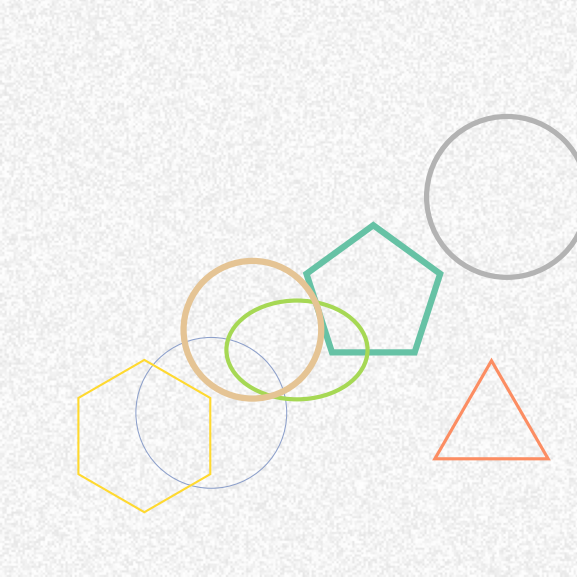[{"shape": "pentagon", "thickness": 3, "radius": 0.61, "center": [0.646, 0.487]}, {"shape": "triangle", "thickness": 1.5, "radius": 0.57, "center": [0.851, 0.261]}, {"shape": "circle", "thickness": 0.5, "radius": 0.65, "center": [0.366, 0.284]}, {"shape": "oval", "thickness": 2, "radius": 0.61, "center": [0.514, 0.393]}, {"shape": "hexagon", "thickness": 1, "radius": 0.66, "center": [0.25, 0.244]}, {"shape": "circle", "thickness": 3, "radius": 0.6, "center": [0.437, 0.428]}, {"shape": "circle", "thickness": 2.5, "radius": 0.7, "center": [0.878, 0.658]}]